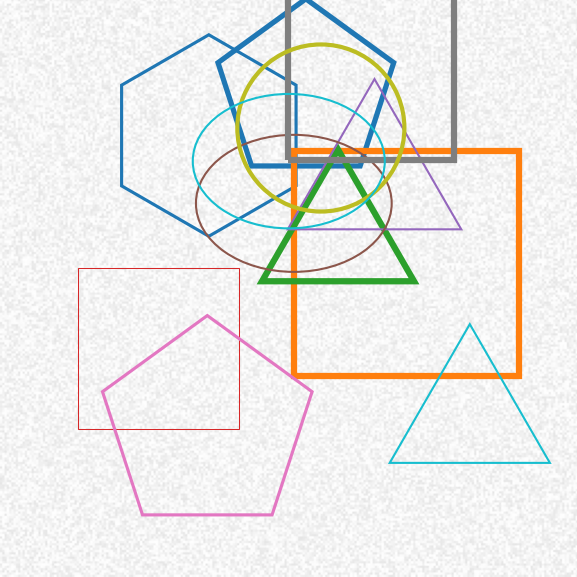[{"shape": "hexagon", "thickness": 1.5, "radius": 0.87, "center": [0.362, 0.764]}, {"shape": "pentagon", "thickness": 2.5, "radius": 0.8, "center": [0.53, 0.841]}, {"shape": "square", "thickness": 3, "radius": 0.97, "center": [0.704, 0.543]}, {"shape": "triangle", "thickness": 3, "radius": 0.76, "center": [0.585, 0.588]}, {"shape": "square", "thickness": 0.5, "radius": 0.7, "center": [0.274, 0.396]}, {"shape": "triangle", "thickness": 1, "radius": 0.87, "center": [0.648, 0.689]}, {"shape": "oval", "thickness": 1, "radius": 0.85, "center": [0.509, 0.647]}, {"shape": "pentagon", "thickness": 1.5, "radius": 0.95, "center": [0.359, 0.262]}, {"shape": "square", "thickness": 3, "radius": 0.72, "center": [0.642, 0.865]}, {"shape": "circle", "thickness": 2, "radius": 0.72, "center": [0.556, 0.777]}, {"shape": "triangle", "thickness": 1, "radius": 0.8, "center": [0.814, 0.278]}, {"shape": "oval", "thickness": 1, "radius": 0.83, "center": [0.5, 0.72]}]